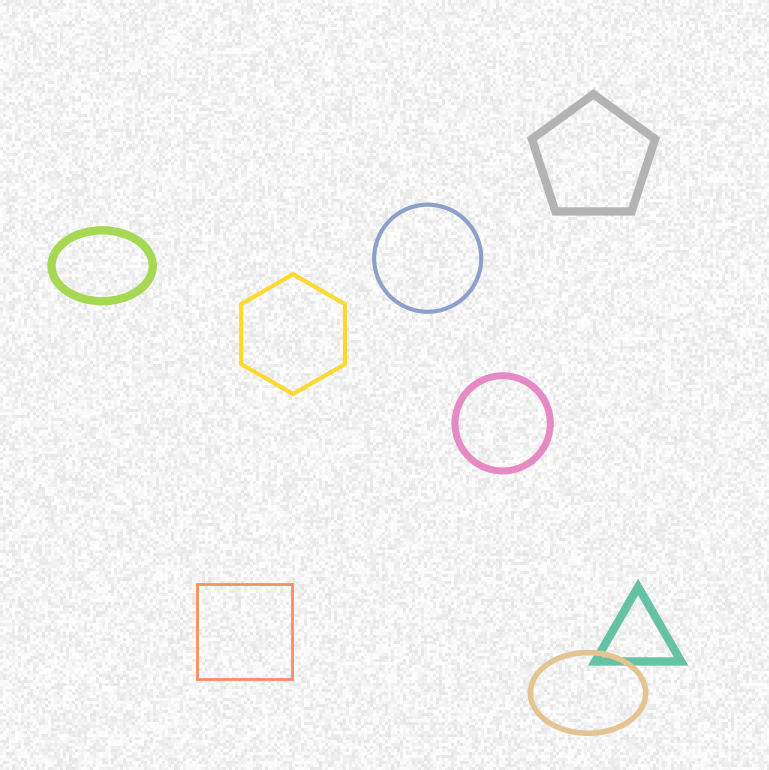[{"shape": "triangle", "thickness": 3, "radius": 0.32, "center": [0.829, 0.173]}, {"shape": "square", "thickness": 1, "radius": 0.31, "center": [0.318, 0.18]}, {"shape": "circle", "thickness": 1.5, "radius": 0.35, "center": [0.555, 0.665]}, {"shape": "circle", "thickness": 2.5, "radius": 0.31, "center": [0.653, 0.45]}, {"shape": "oval", "thickness": 3, "radius": 0.33, "center": [0.133, 0.655]}, {"shape": "hexagon", "thickness": 1.5, "radius": 0.39, "center": [0.381, 0.566]}, {"shape": "oval", "thickness": 2, "radius": 0.37, "center": [0.764, 0.1]}, {"shape": "pentagon", "thickness": 3, "radius": 0.42, "center": [0.771, 0.793]}]